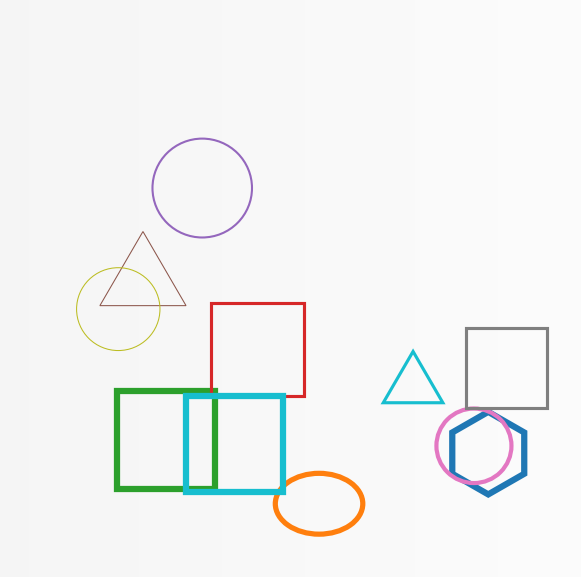[{"shape": "hexagon", "thickness": 3, "radius": 0.36, "center": [0.84, 0.215]}, {"shape": "oval", "thickness": 2.5, "radius": 0.38, "center": [0.549, 0.127]}, {"shape": "square", "thickness": 3, "radius": 0.42, "center": [0.286, 0.237]}, {"shape": "square", "thickness": 1.5, "radius": 0.4, "center": [0.443, 0.394]}, {"shape": "circle", "thickness": 1, "radius": 0.43, "center": [0.348, 0.674]}, {"shape": "triangle", "thickness": 0.5, "radius": 0.43, "center": [0.246, 0.513]}, {"shape": "circle", "thickness": 2, "radius": 0.32, "center": [0.815, 0.227]}, {"shape": "square", "thickness": 1.5, "radius": 0.35, "center": [0.871, 0.362]}, {"shape": "circle", "thickness": 0.5, "radius": 0.36, "center": [0.203, 0.464]}, {"shape": "square", "thickness": 3, "radius": 0.42, "center": [0.404, 0.23]}, {"shape": "triangle", "thickness": 1.5, "radius": 0.3, "center": [0.711, 0.331]}]